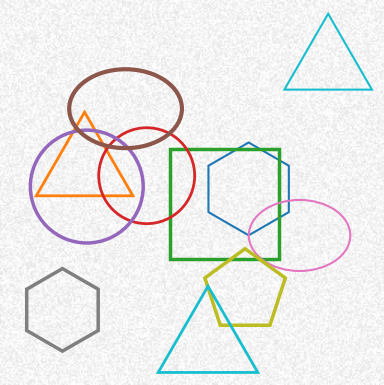[{"shape": "hexagon", "thickness": 1.5, "radius": 0.6, "center": [0.646, 0.509]}, {"shape": "triangle", "thickness": 2, "radius": 0.72, "center": [0.22, 0.564]}, {"shape": "square", "thickness": 2.5, "radius": 0.71, "center": [0.583, 0.471]}, {"shape": "circle", "thickness": 2, "radius": 0.62, "center": [0.381, 0.544]}, {"shape": "circle", "thickness": 2.5, "radius": 0.73, "center": [0.225, 0.515]}, {"shape": "oval", "thickness": 3, "radius": 0.73, "center": [0.326, 0.718]}, {"shape": "oval", "thickness": 1.5, "radius": 0.66, "center": [0.778, 0.388]}, {"shape": "hexagon", "thickness": 2.5, "radius": 0.54, "center": [0.162, 0.195]}, {"shape": "pentagon", "thickness": 2.5, "radius": 0.55, "center": [0.637, 0.244]}, {"shape": "triangle", "thickness": 2, "radius": 0.75, "center": [0.54, 0.107]}, {"shape": "triangle", "thickness": 1.5, "radius": 0.66, "center": [0.852, 0.833]}]